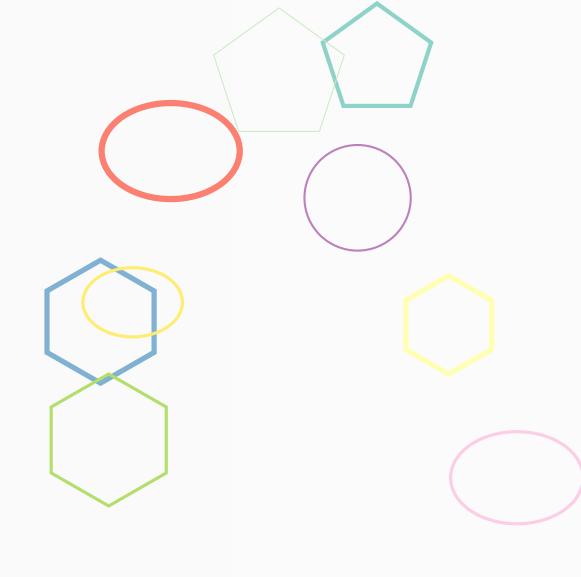[{"shape": "pentagon", "thickness": 2, "radius": 0.49, "center": [0.649, 0.895]}, {"shape": "hexagon", "thickness": 2.5, "radius": 0.43, "center": [0.772, 0.436]}, {"shape": "oval", "thickness": 3, "radius": 0.59, "center": [0.294, 0.738]}, {"shape": "hexagon", "thickness": 2.5, "radius": 0.53, "center": [0.173, 0.442]}, {"shape": "hexagon", "thickness": 1.5, "radius": 0.57, "center": [0.187, 0.237]}, {"shape": "oval", "thickness": 1.5, "radius": 0.57, "center": [0.889, 0.172]}, {"shape": "circle", "thickness": 1, "radius": 0.46, "center": [0.615, 0.657]}, {"shape": "pentagon", "thickness": 0.5, "radius": 0.59, "center": [0.48, 0.867]}, {"shape": "oval", "thickness": 1.5, "radius": 0.43, "center": [0.228, 0.476]}]